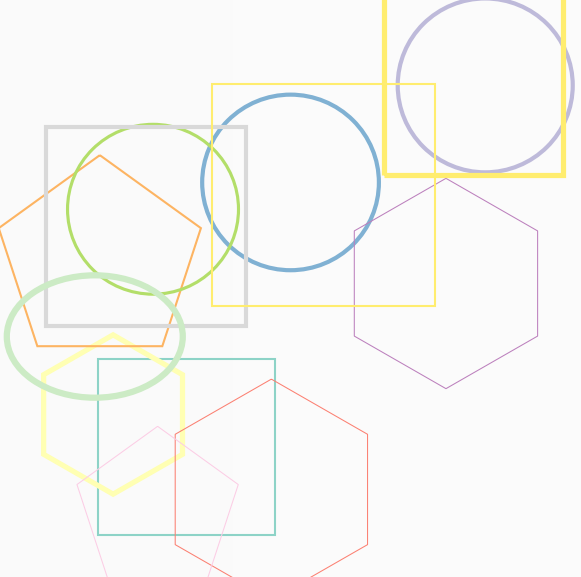[{"shape": "square", "thickness": 1, "radius": 0.76, "center": [0.321, 0.225]}, {"shape": "hexagon", "thickness": 2.5, "radius": 0.69, "center": [0.195, 0.281]}, {"shape": "circle", "thickness": 2, "radius": 0.75, "center": [0.835, 0.851]}, {"shape": "hexagon", "thickness": 0.5, "radius": 0.96, "center": [0.467, 0.152]}, {"shape": "circle", "thickness": 2, "radius": 0.76, "center": [0.5, 0.683]}, {"shape": "pentagon", "thickness": 1, "radius": 0.91, "center": [0.172, 0.548]}, {"shape": "circle", "thickness": 1.5, "radius": 0.74, "center": [0.263, 0.637]}, {"shape": "pentagon", "thickness": 0.5, "radius": 0.73, "center": [0.271, 0.115]}, {"shape": "square", "thickness": 2, "radius": 0.86, "center": [0.251, 0.606]}, {"shape": "hexagon", "thickness": 0.5, "radius": 0.91, "center": [0.767, 0.508]}, {"shape": "oval", "thickness": 3, "radius": 0.76, "center": [0.163, 0.416]}, {"shape": "square", "thickness": 1, "radius": 0.96, "center": [0.557, 0.662]}, {"shape": "square", "thickness": 2.5, "radius": 0.77, "center": [0.815, 0.851]}]